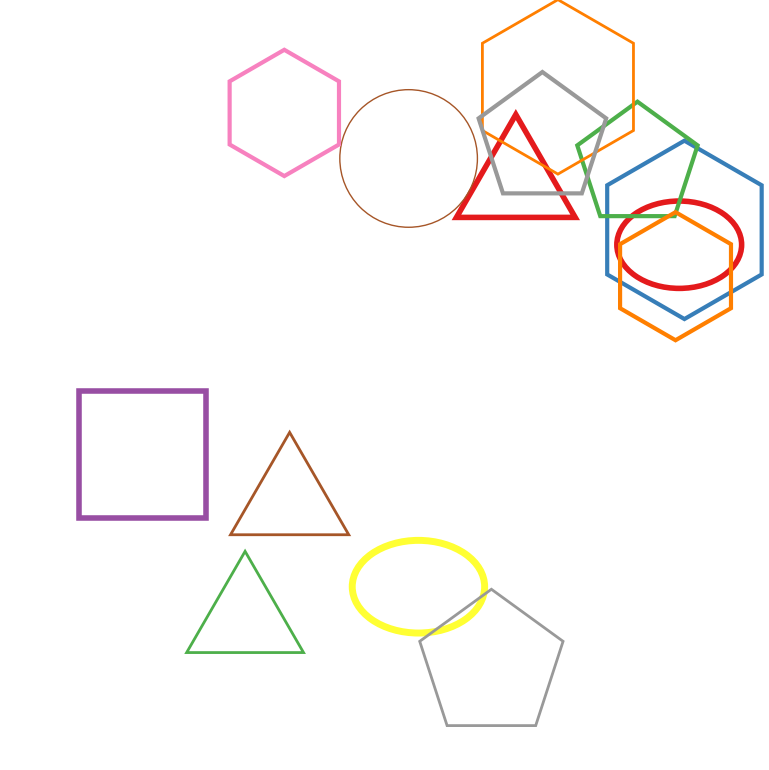[{"shape": "oval", "thickness": 2, "radius": 0.41, "center": [0.882, 0.682]}, {"shape": "triangle", "thickness": 2, "radius": 0.45, "center": [0.67, 0.762]}, {"shape": "hexagon", "thickness": 1.5, "radius": 0.58, "center": [0.889, 0.701]}, {"shape": "triangle", "thickness": 1, "radius": 0.44, "center": [0.318, 0.196]}, {"shape": "pentagon", "thickness": 1.5, "radius": 0.41, "center": [0.828, 0.786]}, {"shape": "square", "thickness": 2, "radius": 0.41, "center": [0.185, 0.41]}, {"shape": "hexagon", "thickness": 1, "radius": 0.57, "center": [0.725, 0.887]}, {"shape": "hexagon", "thickness": 1.5, "radius": 0.42, "center": [0.877, 0.641]}, {"shape": "oval", "thickness": 2.5, "radius": 0.43, "center": [0.543, 0.238]}, {"shape": "triangle", "thickness": 1, "radius": 0.44, "center": [0.376, 0.35]}, {"shape": "circle", "thickness": 0.5, "radius": 0.45, "center": [0.531, 0.794]}, {"shape": "hexagon", "thickness": 1.5, "radius": 0.41, "center": [0.369, 0.853]}, {"shape": "pentagon", "thickness": 1, "radius": 0.49, "center": [0.638, 0.137]}, {"shape": "pentagon", "thickness": 1.5, "radius": 0.44, "center": [0.704, 0.819]}]